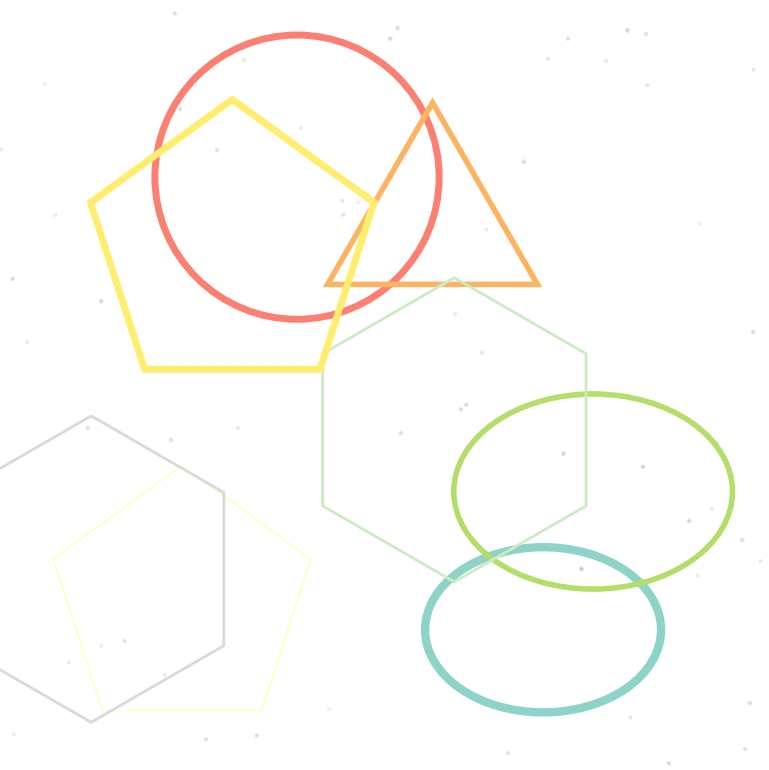[{"shape": "oval", "thickness": 3, "radius": 0.77, "center": [0.705, 0.182]}, {"shape": "pentagon", "thickness": 0.5, "radius": 0.88, "center": [0.236, 0.22]}, {"shape": "circle", "thickness": 2.5, "radius": 0.92, "center": [0.386, 0.77]}, {"shape": "triangle", "thickness": 2, "radius": 0.79, "center": [0.562, 0.709]}, {"shape": "oval", "thickness": 2, "radius": 0.9, "center": [0.77, 0.362]}, {"shape": "hexagon", "thickness": 1, "radius": 0.99, "center": [0.118, 0.261]}, {"shape": "hexagon", "thickness": 1, "radius": 0.99, "center": [0.59, 0.442]}, {"shape": "pentagon", "thickness": 2.5, "radius": 0.97, "center": [0.302, 0.677]}]